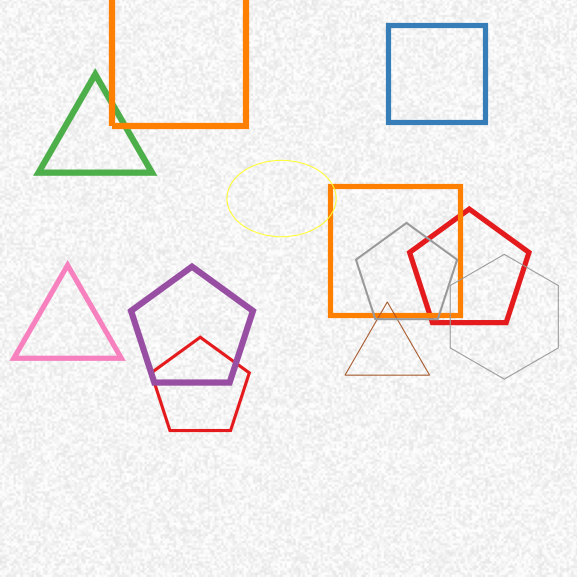[{"shape": "pentagon", "thickness": 2.5, "radius": 0.54, "center": [0.813, 0.528]}, {"shape": "pentagon", "thickness": 1.5, "radius": 0.45, "center": [0.347, 0.326]}, {"shape": "square", "thickness": 2.5, "radius": 0.42, "center": [0.756, 0.871]}, {"shape": "triangle", "thickness": 3, "radius": 0.57, "center": [0.165, 0.757]}, {"shape": "pentagon", "thickness": 3, "radius": 0.55, "center": [0.332, 0.426]}, {"shape": "square", "thickness": 2.5, "radius": 0.56, "center": [0.684, 0.565]}, {"shape": "square", "thickness": 3, "radius": 0.58, "center": [0.31, 0.896]}, {"shape": "oval", "thickness": 0.5, "radius": 0.47, "center": [0.487, 0.655]}, {"shape": "triangle", "thickness": 0.5, "radius": 0.42, "center": [0.671, 0.392]}, {"shape": "triangle", "thickness": 2.5, "radius": 0.54, "center": [0.117, 0.432]}, {"shape": "hexagon", "thickness": 0.5, "radius": 0.54, "center": [0.873, 0.451]}, {"shape": "pentagon", "thickness": 1, "radius": 0.46, "center": [0.704, 0.521]}]